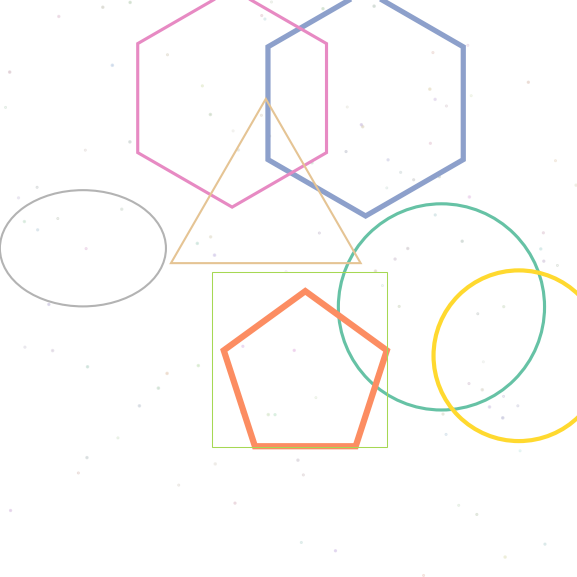[{"shape": "circle", "thickness": 1.5, "radius": 0.89, "center": [0.764, 0.468]}, {"shape": "pentagon", "thickness": 3, "radius": 0.74, "center": [0.529, 0.347]}, {"shape": "hexagon", "thickness": 2.5, "radius": 0.98, "center": [0.633, 0.82]}, {"shape": "hexagon", "thickness": 1.5, "radius": 0.94, "center": [0.402, 0.829]}, {"shape": "square", "thickness": 0.5, "radius": 0.76, "center": [0.518, 0.376]}, {"shape": "circle", "thickness": 2, "radius": 0.74, "center": [0.898, 0.383]}, {"shape": "triangle", "thickness": 1, "radius": 0.95, "center": [0.46, 0.638]}, {"shape": "oval", "thickness": 1, "radius": 0.72, "center": [0.144, 0.569]}]